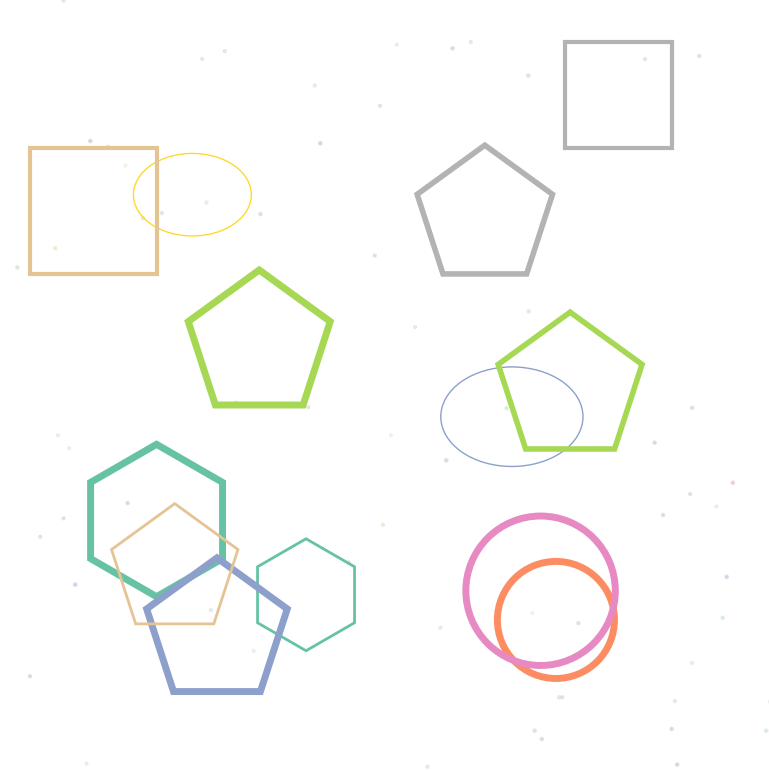[{"shape": "hexagon", "thickness": 2.5, "radius": 0.49, "center": [0.203, 0.324]}, {"shape": "hexagon", "thickness": 1, "radius": 0.36, "center": [0.397, 0.228]}, {"shape": "circle", "thickness": 2.5, "radius": 0.38, "center": [0.722, 0.195]}, {"shape": "oval", "thickness": 0.5, "radius": 0.46, "center": [0.665, 0.459]}, {"shape": "pentagon", "thickness": 2.5, "radius": 0.48, "center": [0.282, 0.18]}, {"shape": "circle", "thickness": 2.5, "radius": 0.49, "center": [0.702, 0.233]}, {"shape": "pentagon", "thickness": 2.5, "radius": 0.48, "center": [0.337, 0.552]}, {"shape": "pentagon", "thickness": 2, "radius": 0.49, "center": [0.74, 0.496]}, {"shape": "oval", "thickness": 0.5, "radius": 0.38, "center": [0.25, 0.747]}, {"shape": "pentagon", "thickness": 1, "radius": 0.43, "center": [0.227, 0.26]}, {"shape": "square", "thickness": 1.5, "radius": 0.41, "center": [0.122, 0.726]}, {"shape": "pentagon", "thickness": 2, "radius": 0.46, "center": [0.63, 0.719]}, {"shape": "square", "thickness": 1.5, "radius": 0.35, "center": [0.803, 0.877]}]